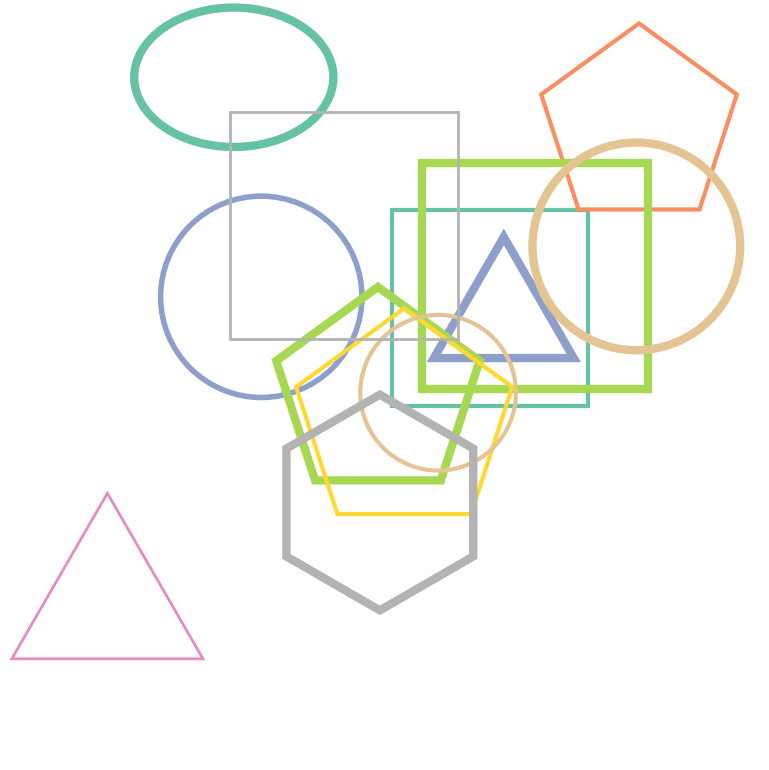[{"shape": "oval", "thickness": 3, "radius": 0.65, "center": [0.304, 0.9]}, {"shape": "square", "thickness": 1.5, "radius": 0.64, "center": [0.637, 0.6]}, {"shape": "pentagon", "thickness": 1.5, "radius": 0.67, "center": [0.83, 0.836]}, {"shape": "triangle", "thickness": 3, "radius": 0.52, "center": [0.654, 0.587]}, {"shape": "circle", "thickness": 2, "radius": 0.65, "center": [0.339, 0.615]}, {"shape": "triangle", "thickness": 1, "radius": 0.72, "center": [0.139, 0.216]}, {"shape": "square", "thickness": 3, "radius": 0.73, "center": [0.695, 0.642]}, {"shape": "pentagon", "thickness": 3, "radius": 0.69, "center": [0.491, 0.488]}, {"shape": "pentagon", "thickness": 1.5, "radius": 0.74, "center": [0.525, 0.452]}, {"shape": "circle", "thickness": 3, "radius": 0.67, "center": [0.826, 0.68]}, {"shape": "circle", "thickness": 1.5, "radius": 0.51, "center": [0.569, 0.49]}, {"shape": "square", "thickness": 1, "radius": 0.74, "center": [0.447, 0.708]}, {"shape": "hexagon", "thickness": 3, "radius": 0.7, "center": [0.493, 0.347]}]